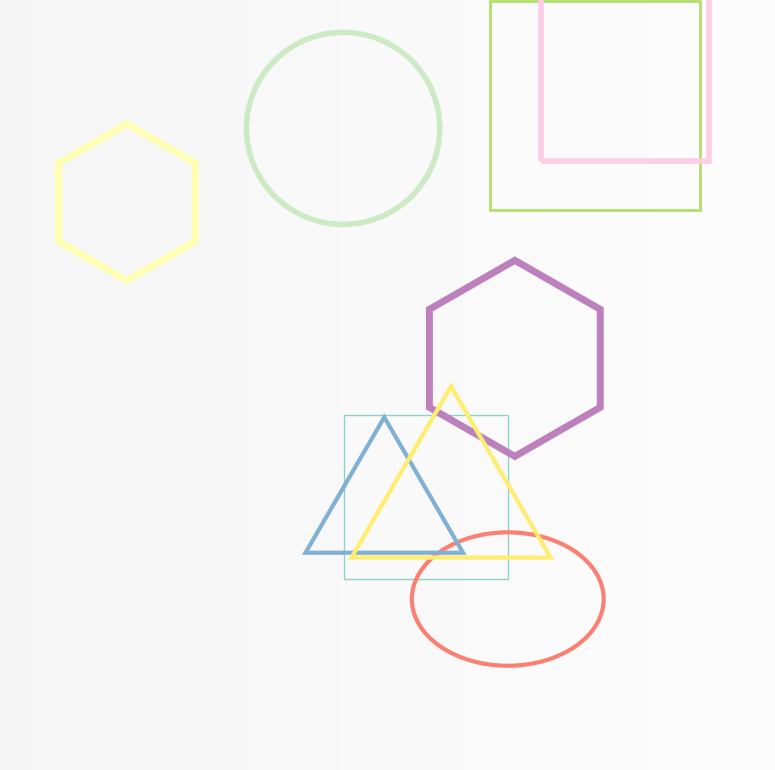[{"shape": "square", "thickness": 0.5, "radius": 0.53, "center": [0.55, 0.355]}, {"shape": "hexagon", "thickness": 2.5, "radius": 0.51, "center": [0.164, 0.737]}, {"shape": "oval", "thickness": 1.5, "radius": 0.62, "center": [0.655, 0.222]}, {"shape": "triangle", "thickness": 1.5, "radius": 0.59, "center": [0.496, 0.341]}, {"shape": "square", "thickness": 1, "radius": 0.68, "center": [0.768, 0.863]}, {"shape": "square", "thickness": 2, "radius": 0.54, "center": [0.806, 0.899]}, {"shape": "hexagon", "thickness": 2.5, "radius": 0.64, "center": [0.664, 0.535]}, {"shape": "circle", "thickness": 2, "radius": 0.62, "center": [0.443, 0.833]}, {"shape": "triangle", "thickness": 1.5, "radius": 0.74, "center": [0.582, 0.35]}]